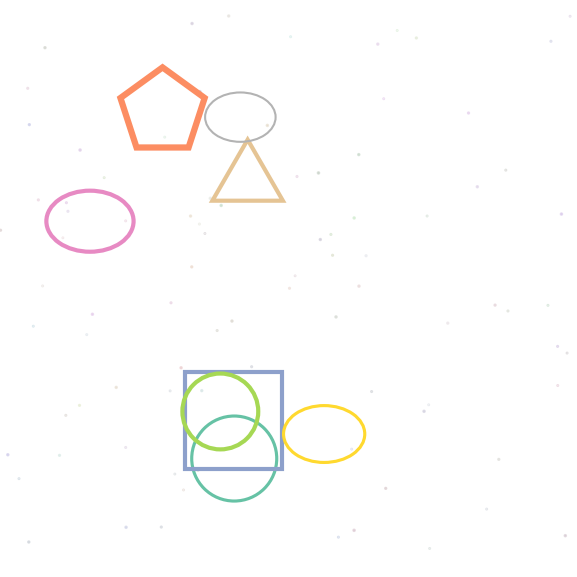[{"shape": "circle", "thickness": 1.5, "radius": 0.37, "center": [0.406, 0.205]}, {"shape": "pentagon", "thickness": 3, "radius": 0.38, "center": [0.281, 0.806]}, {"shape": "square", "thickness": 2, "radius": 0.42, "center": [0.404, 0.271]}, {"shape": "oval", "thickness": 2, "radius": 0.38, "center": [0.156, 0.616]}, {"shape": "circle", "thickness": 2, "radius": 0.33, "center": [0.382, 0.287]}, {"shape": "oval", "thickness": 1.5, "radius": 0.35, "center": [0.561, 0.248]}, {"shape": "triangle", "thickness": 2, "radius": 0.35, "center": [0.429, 0.687]}, {"shape": "oval", "thickness": 1, "radius": 0.31, "center": [0.416, 0.796]}]